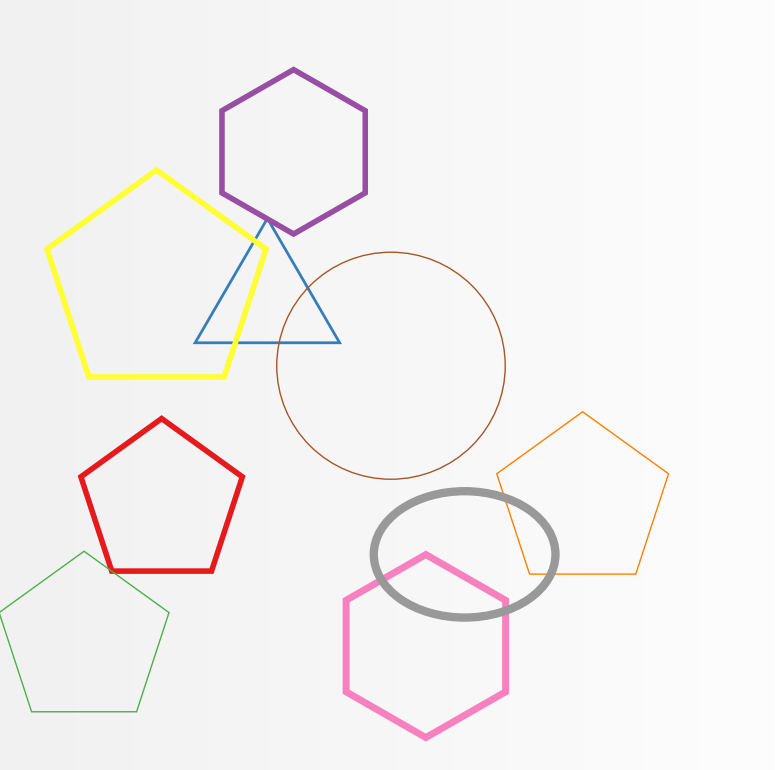[{"shape": "pentagon", "thickness": 2, "radius": 0.55, "center": [0.209, 0.347]}, {"shape": "triangle", "thickness": 1, "radius": 0.54, "center": [0.345, 0.609]}, {"shape": "pentagon", "thickness": 0.5, "radius": 0.58, "center": [0.108, 0.169]}, {"shape": "hexagon", "thickness": 2, "radius": 0.53, "center": [0.379, 0.803]}, {"shape": "pentagon", "thickness": 0.5, "radius": 0.58, "center": [0.752, 0.349]}, {"shape": "pentagon", "thickness": 2, "radius": 0.74, "center": [0.202, 0.631]}, {"shape": "circle", "thickness": 0.5, "radius": 0.74, "center": [0.505, 0.525]}, {"shape": "hexagon", "thickness": 2.5, "radius": 0.59, "center": [0.549, 0.161]}, {"shape": "oval", "thickness": 3, "radius": 0.59, "center": [0.6, 0.28]}]